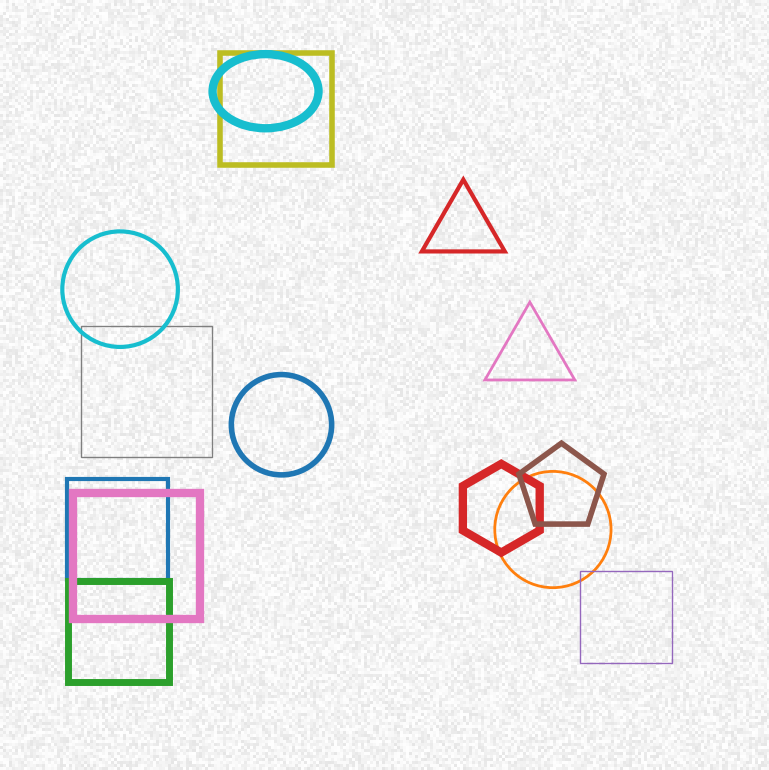[{"shape": "square", "thickness": 1.5, "radius": 0.33, "center": [0.153, 0.312]}, {"shape": "circle", "thickness": 2, "radius": 0.33, "center": [0.366, 0.448]}, {"shape": "circle", "thickness": 1, "radius": 0.38, "center": [0.718, 0.312]}, {"shape": "square", "thickness": 2.5, "radius": 0.33, "center": [0.154, 0.18]}, {"shape": "triangle", "thickness": 1.5, "radius": 0.31, "center": [0.602, 0.705]}, {"shape": "hexagon", "thickness": 3, "radius": 0.29, "center": [0.651, 0.34]}, {"shape": "square", "thickness": 0.5, "radius": 0.3, "center": [0.813, 0.199]}, {"shape": "pentagon", "thickness": 2, "radius": 0.29, "center": [0.729, 0.366]}, {"shape": "square", "thickness": 3, "radius": 0.41, "center": [0.178, 0.278]}, {"shape": "triangle", "thickness": 1, "radius": 0.34, "center": [0.688, 0.54]}, {"shape": "square", "thickness": 0.5, "radius": 0.43, "center": [0.19, 0.492]}, {"shape": "square", "thickness": 2, "radius": 0.36, "center": [0.358, 0.859]}, {"shape": "circle", "thickness": 1.5, "radius": 0.38, "center": [0.156, 0.624]}, {"shape": "oval", "thickness": 3, "radius": 0.34, "center": [0.345, 0.882]}]